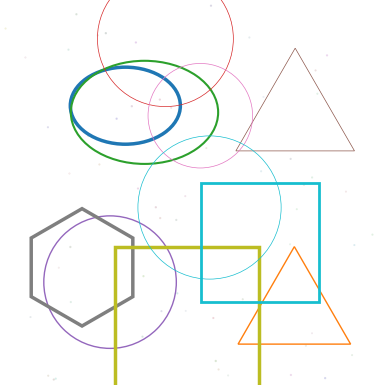[{"shape": "oval", "thickness": 2.5, "radius": 0.71, "center": [0.326, 0.725]}, {"shape": "triangle", "thickness": 1, "radius": 0.84, "center": [0.765, 0.191]}, {"shape": "oval", "thickness": 1.5, "radius": 0.96, "center": [0.375, 0.708]}, {"shape": "circle", "thickness": 0.5, "radius": 0.88, "center": [0.43, 0.9]}, {"shape": "circle", "thickness": 1, "radius": 0.86, "center": [0.286, 0.267]}, {"shape": "triangle", "thickness": 0.5, "radius": 0.89, "center": [0.767, 0.697]}, {"shape": "circle", "thickness": 0.5, "radius": 0.68, "center": [0.52, 0.699]}, {"shape": "hexagon", "thickness": 2.5, "radius": 0.76, "center": [0.213, 0.306]}, {"shape": "square", "thickness": 2.5, "radius": 0.93, "center": [0.486, 0.173]}, {"shape": "circle", "thickness": 0.5, "radius": 0.93, "center": [0.544, 0.461]}, {"shape": "square", "thickness": 2, "radius": 0.77, "center": [0.675, 0.37]}]